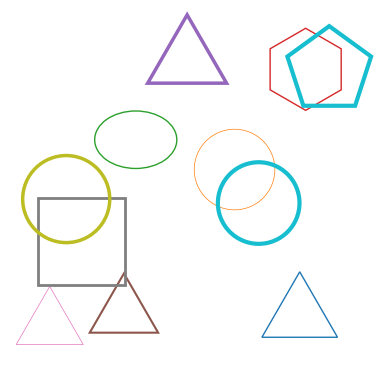[{"shape": "triangle", "thickness": 1, "radius": 0.57, "center": [0.778, 0.181]}, {"shape": "circle", "thickness": 0.5, "radius": 0.52, "center": [0.609, 0.56]}, {"shape": "oval", "thickness": 1, "radius": 0.53, "center": [0.353, 0.637]}, {"shape": "hexagon", "thickness": 1, "radius": 0.53, "center": [0.794, 0.82]}, {"shape": "triangle", "thickness": 2.5, "radius": 0.59, "center": [0.486, 0.843]}, {"shape": "triangle", "thickness": 1.5, "radius": 0.51, "center": [0.322, 0.187]}, {"shape": "triangle", "thickness": 0.5, "radius": 0.5, "center": [0.129, 0.155]}, {"shape": "square", "thickness": 2, "radius": 0.56, "center": [0.212, 0.373]}, {"shape": "circle", "thickness": 2.5, "radius": 0.57, "center": [0.172, 0.483]}, {"shape": "pentagon", "thickness": 3, "radius": 0.57, "center": [0.855, 0.818]}, {"shape": "circle", "thickness": 3, "radius": 0.53, "center": [0.672, 0.473]}]